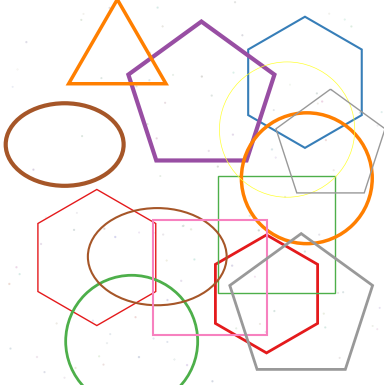[{"shape": "hexagon", "thickness": 1, "radius": 0.88, "center": [0.252, 0.331]}, {"shape": "hexagon", "thickness": 2, "radius": 0.77, "center": [0.692, 0.237]}, {"shape": "hexagon", "thickness": 1.5, "radius": 0.85, "center": [0.792, 0.786]}, {"shape": "circle", "thickness": 2, "radius": 0.86, "center": [0.342, 0.114]}, {"shape": "square", "thickness": 1, "radius": 0.76, "center": [0.717, 0.391]}, {"shape": "pentagon", "thickness": 3, "radius": 1.0, "center": [0.523, 0.745]}, {"shape": "triangle", "thickness": 2.5, "radius": 0.73, "center": [0.305, 0.855]}, {"shape": "circle", "thickness": 2.5, "radius": 0.85, "center": [0.797, 0.537]}, {"shape": "circle", "thickness": 0.5, "radius": 0.88, "center": [0.746, 0.663]}, {"shape": "oval", "thickness": 3, "radius": 0.77, "center": [0.168, 0.625]}, {"shape": "oval", "thickness": 1.5, "radius": 0.9, "center": [0.408, 0.333]}, {"shape": "square", "thickness": 1.5, "radius": 0.74, "center": [0.545, 0.28]}, {"shape": "pentagon", "thickness": 2, "radius": 0.97, "center": [0.782, 0.198]}, {"shape": "pentagon", "thickness": 1, "radius": 0.74, "center": [0.858, 0.619]}]